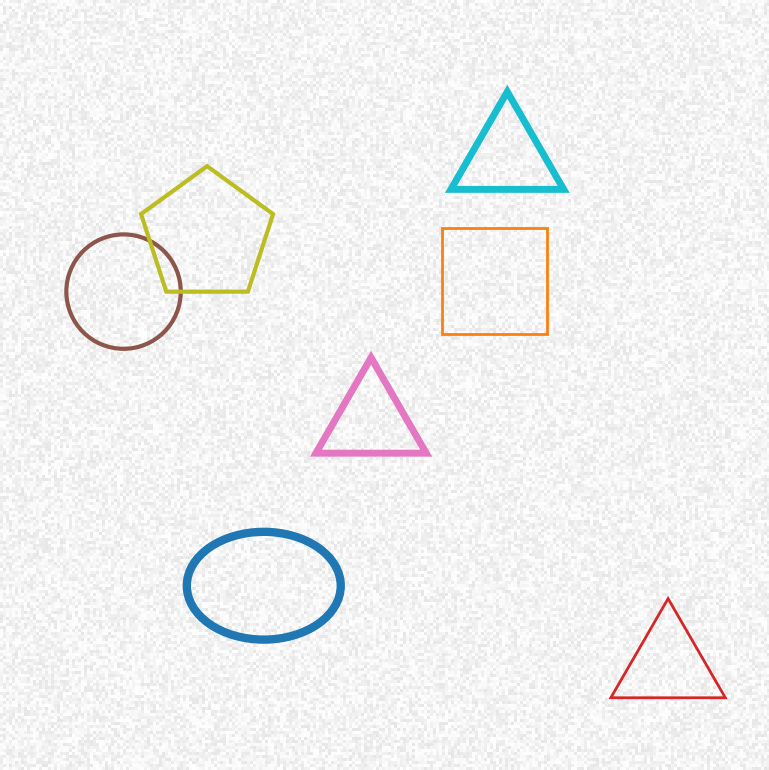[{"shape": "oval", "thickness": 3, "radius": 0.5, "center": [0.343, 0.239]}, {"shape": "square", "thickness": 1, "radius": 0.34, "center": [0.642, 0.635]}, {"shape": "triangle", "thickness": 1, "radius": 0.43, "center": [0.868, 0.137]}, {"shape": "circle", "thickness": 1.5, "radius": 0.37, "center": [0.16, 0.621]}, {"shape": "triangle", "thickness": 2.5, "radius": 0.41, "center": [0.482, 0.453]}, {"shape": "pentagon", "thickness": 1.5, "radius": 0.45, "center": [0.269, 0.694]}, {"shape": "triangle", "thickness": 2.5, "radius": 0.42, "center": [0.659, 0.796]}]